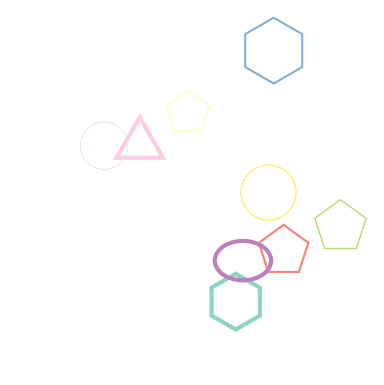[{"shape": "hexagon", "thickness": 3, "radius": 0.36, "center": [0.612, 0.216]}, {"shape": "pentagon", "thickness": 1, "radius": 0.29, "center": [0.487, 0.706]}, {"shape": "pentagon", "thickness": 1.5, "radius": 0.34, "center": [0.737, 0.348]}, {"shape": "hexagon", "thickness": 1.5, "radius": 0.43, "center": [0.711, 0.869]}, {"shape": "pentagon", "thickness": 1, "radius": 0.35, "center": [0.884, 0.411]}, {"shape": "triangle", "thickness": 3, "radius": 0.35, "center": [0.363, 0.625]}, {"shape": "oval", "thickness": 3, "radius": 0.37, "center": [0.631, 0.323]}, {"shape": "circle", "thickness": 0.5, "radius": 0.31, "center": [0.271, 0.621]}, {"shape": "circle", "thickness": 1, "radius": 0.36, "center": [0.697, 0.5]}]